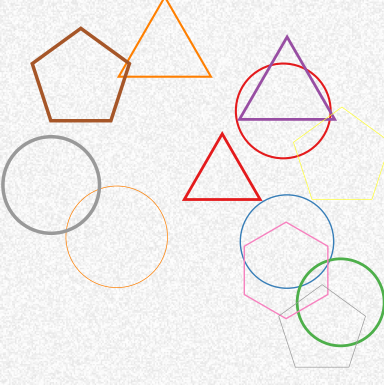[{"shape": "triangle", "thickness": 2, "radius": 0.57, "center": [0.577, 0.539]}, {"shape": "circle", "thickness": 1.5, "radius": 0.62, "center": [0.736, 0.712]}, {"shape": "circle", "thickness": 1, "radius": 0.61, "center": [0.745, 0.373]}, {"shape": "circle", "thickness": 2, "radius": 0.56, "center": [0.885, 0.215]}, {"shape": "triangle", "thickness": 2, "radius": 0.71, "center": [0.746, 0.761]}, {"shape": "triangle", "thickness": 1.5, "radius": 0.69, "center": [0.428, 0.87]}, {"shape": "circle", "thickness": 0.5, "radius": 0.66, "center": [0.303, 0.385]}, {"shape": "pentagon", "thickness": 0.5, "radius": 0.66, "center": [0.888, 0.589]}, {"shape": "pentagon", "thickness": 2.5, "radius": 0.66, "center": [0.21, 0.794]}, {"shape": "hexagon", "thickness": 1, "radius": 0.63, "center": [0.743, 0.298]}, {"shape": "circle", "thickness": 2.5, "radius": 0.63, "center": [0.133, 0.519]}, {"shape": "pentagon", "thickness": 0.5, "radius": 0.59, "center": [0.837, 0.142]}]